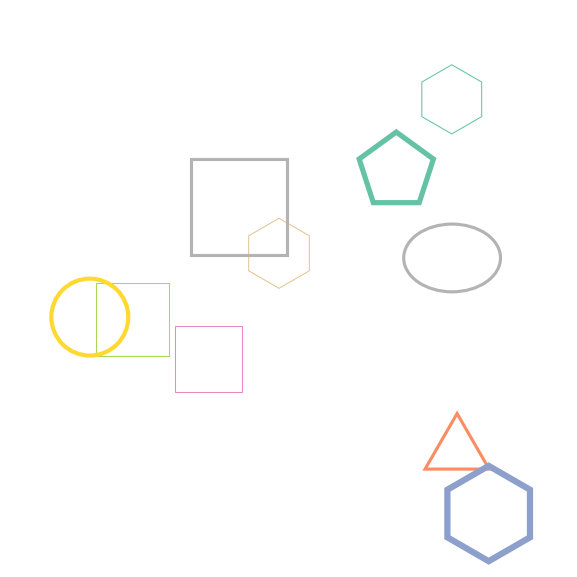[{"shape": "pentagon", "thickness": 2.5, "radius": 0.34, "center": [0.686, 0.703]}, {"shape": "hexagon", "thickness": 0.5, "radius": 0.3, "center": [0.782, 0.827]}, {"shape": "triangle", "thickness": 1.5, "radius": 0.32, "center": [0.792, 0.219]}, {"shape": "hexagon", "thickness": 3, "radius": 0.41, "center": [0.846, 0.11]}, {"shape": "square", "thickness": 0.5, "radius": 0.29, "center": [0.361, 0.377]}, {"shape": "square", "thickness": 0.5, "radius": 0.32, "center": [0.229, 0.446]}, {"shape": "circle", "thickness": 2, "radius": 0.33, "center": [0.156, 0.45]}, {"shape": "hexagon", "thickness": 0.5, "radius": 0.3, "center": [0.483, 0.561]}, {"shape": "oval", "thickness": 1.5, "radius": 0.42, "center": [0.783, 0.552]}, {"shape": "square", "thickness": 1.5, "radius": 0.42, "center": [0.414, 0.64]}]